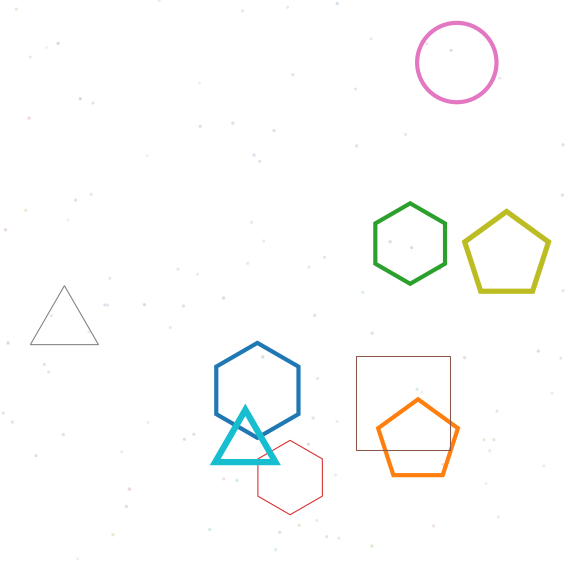[{"shape": "hexagon", "thickness": 2, "radius": 0.41, "center": [0.446, 0.323]}, {"shape": "pentagon", "thickness": 2, "radius": 0.36, "center": [0.724, 0.235]}, {"shape": "hexagon", "thickness": 2, "radius": 0.35, "center": [0.71, 0.577]}, {"shape": "hexagon", "thickness": 0.5, "radius": 0.32, "center": [0.502, 0.172]}, {"shape": "square", "thickness": 0.5, "radius": 0.41, "center": [0.698, 0.302]}, {"shape": "circle", "thickness": 2, "radius": 0.34, "center": [0.791, 0.891]}, {"shape": "triangle", "thickness": 0.5, "radius": 0.34, "center": [0.112, 0.436]}, {"shape": "pentagon", "thickness": 2.5, "radius": 0.38, "center": [0.877, 0.557]}, {"shape": "triangle", "thickness": 3, "radius": 0.3, "center": [0.425, 0.229]}]